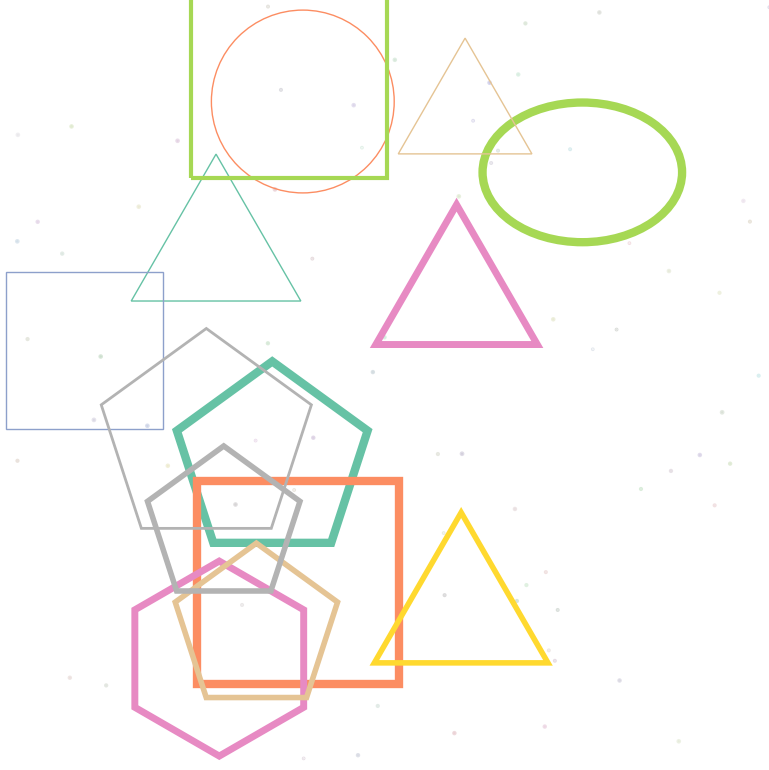[{"shape": "triangle", "thickness": 0.5, "radius": 0.64, "center": [0.281, 0.673]}, {"shape": "pentagon", "thickness": 3, "radius": 0.65, "center": [0.354, 0.4]}, {"shape": "square", "thickness": 3, "radius": 0.66, "center": [0.387, 0.244]}, {"shape": "circle", "thickness": 0.5, "radius": 0.59, "center": [0.393, 0.868]}, {"shape": "square", "thickness": 0.5, "radius": 0.51, "center": [0.11, 0.545]}, {"shape": "hexagon", "thickness": 2.5, "radius": 0.63, "center": [0.285, 0.145]}, {"shape": "triangle", "thickness": 2.5, "radius": 0.61, "center": [0.593, 0.613]}, {"shape": "oval", "thickness": 3, "radius": 0.65, "center": [0.756, 0.776]}, {"shape": "square", "thickness": 1.5, "radius": 0.64, "center": [0.375, 0.896]}, {"shape": "triangle", "thickness": 2, "radius": 0.65, "center": [0.599, 0.204]}, {"shape": "pentagon", "thickness": 2, "radius": 0.55, "center": [0.333, 0.184]}, {"shape": "triangle", "thickness": 0.5, "radius": 0.5, "center": [0.604, 0.85]}, {"shape": "pentagon", "thickness": 2, "radius": 0.52, "center": [0.291, 0.317]}, {"shape": "pentagon", "thickness": 1, "radius": 0.72, "center": [0.268, 0.43]}]